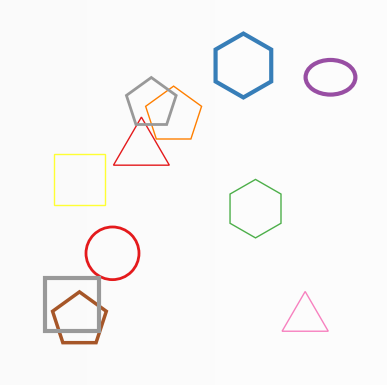[{"shape": "circle", "thickness": 2, "radius": 0.34, "center": [0.29, 0.342]}, {"shape": "triangle", "thickness": 1, "radius": 0.42, "center": [0.365, 0.613]}, {"shape": "hexagon", "thickness": 3, "radius": 0.41, "center": [0.628, 0.83]}, {"shape": "hexagon", "thickness": 1, "radius": 0.38, "center": [0.659, 0.458]}, {"shape": "oval", "thickness": 3, "radius": 0.32, "center": [0.853, 0.799]}, {"shape": "pentagon", "thickness": 1, "radius": 0.38, "center": [0.448, 0.7]}, {"shape": "square", "thickness": 1, "radius": 0.33, "center": [0.205, 0.534]}, {"shape": "pentagon", "thickness": 2.5, "radius": 0.36, "center": [0.205, 0.169]}, {"shape": "triangle", "thickness": 1, "radius": 0.34, "center": [0.788, 0.174]}, {"shape": "square", "thickness": 3, "radius": 0.34, "center": [0.186, 0.209]}, {"shape": "pentagon", "thickness": 2, "radius": 0.34, "center": [0.39, 0.731]}]